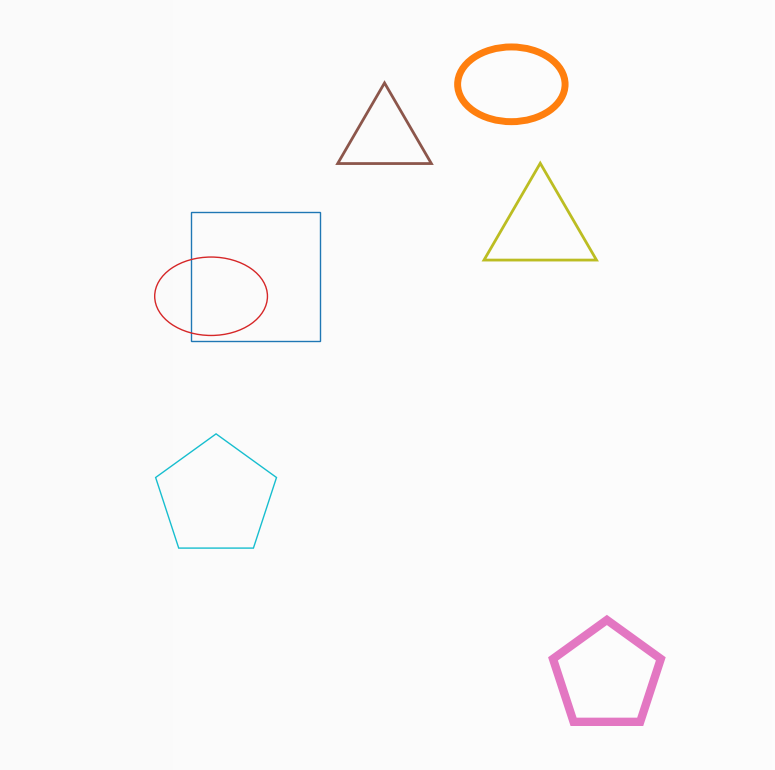[{"shape": "square", "thickness": 0.5, "radius": 0.42, "center": [0.33, 0.641]}, {"shape": "oval", "thickness": 2.5, "radius": 0.35, "center": [0.66, 0.891]}, {"shape": "oval", "thickness": 0.5, "radius": 0.36, "center": [0.272, 0.615]}, {"shape": "triangle", "thickness": 1, "radius": 0.35, "center": [0.496, 0.822]}, {"shape": "pentagon", "thickness": 3, "radius": 0.37, "center": [0.783, 0.122]}, {"shape": "triangle", "thickness": 1, "radius": 0.42, "center": [0.697, 0.704]}, {"shape": "pentagon", "thickness": 0.5, "radius": 0.41, "center": [0.279, 0.355]}]